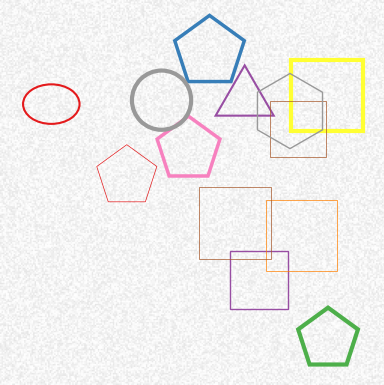[{"shape": "oval", "thickness": 1.5, "radius": 0.37, "center": [0.133, 0.73]}, {"shape": "pentagon", "thickness": 0.5, "radius": 0.41, "center": [0.329, 0.542]}, {"shape": "pentagon", "thickness": 2.5, "radius": 0.47, "center": [0.544, 0.865]}, {"shape": "pentagon", "thickness": 3, "radius": 0.41, "center": [0.852, 0.119]}, {"shape": "square", "thickness": 1, "radius": 0.37, "center": [0.672, 0.273]}, {"shape": "triangle", "thickness": 1.5, "radius": 0.44, "center": [0.636, 0.743]}, {"shape": "square", "thickness": 0.5, "radius": 0.46, "center": [0.783, 0.388]}, {"shape": "square", "thickness": 3, "radius": 0.47, "center": [0.849, 0.752]}, {"shape": "square", "thickness": 0.5, "radius": 0.47, "center": [0.611, 0.42]}, {"shape": "square", "thickness": 0.5, "radius": 0.37, "center": [0.774, 0.665]}, {"shape": "pentagon", "thickness": 2.5, "radius": 0.43, "center": [0.49, 0.612]}, {"shape": "hexagon", "thickness": 1, "radius": 0.49, "center": [0.753, 0.712]}, {"shape": "circle", "thickness": 3, "radius": 0.38, "center": [0.42, 0.74]}]